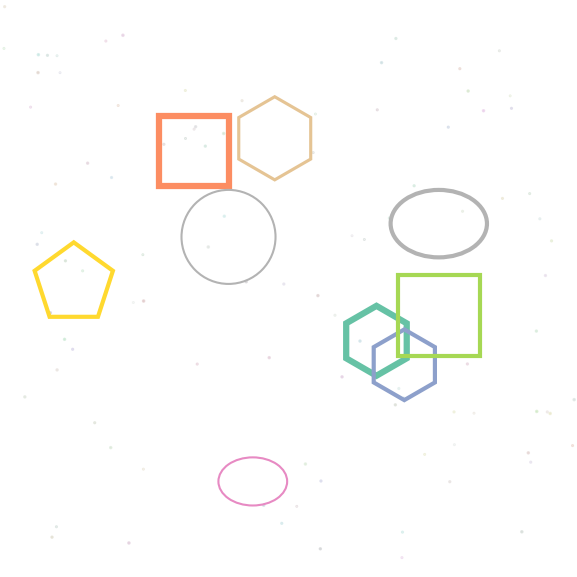[{"shape": "hexagon", "thickness": 3, "radius": 0.3, "center": [0.652, 0.409]}, {"shape": "square", "thickness": 3, "radius": 0.3, "center": [0.337, 0.737]}, {"shape": "hexagon", "thickness": 2, "radius": 0.31, "center": [0.7, 0.367]}, {"shape": "oval", "thickness": 1, "radius": 0.3, "center": [0.438, 0.165]}, {"shape": "square", "thickness": 2, "radius": 0.35, "center": [0.76, 0.452]}, {"shape": "pentagon", "thickness": 2, "radius": 0.36, "center": [0.128, 0.508]}, {"shape": "hexagon", "thickness": 1.5, "radius": 0.36, "center": [0.476, 0.76]}, {"shape": "oval", "thickness": 2, "radius": 0.42, "center": [0.76, 0.612]}, {"shape": "circle", "thickness": 1, "radius": 0.41, "center": [0.396, 0.589]}]